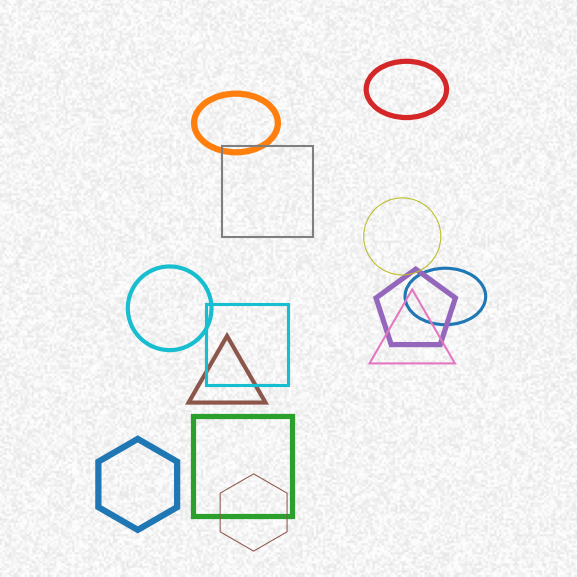[{"shape": "hexagon", "thickness": 3, "radius": 0.39, "center": [0.239, 0.16]}, {"shape": "oval", "thickness": 1.5, "radius": 0.35, "center": [0.771, 0.486]}, {"shape": "oval", "thickness": 3, "radius": 0.36, "center": [0.409, 0.786]}, {"shape": "square", "thickness": 2.5, "radius": 0.43, "center": [0.42, 0.192]}, {"shape": "oval", "thickness": 2.5, "radius": 0.35, "center": [0.704, 0.844]}, {"shape": "pentagon", "thickness": 2.5, "radius": 0.36, "center": [0.72, 0.461]}, {"shape": "hexagon", "thickness": 0.5, "radius": 0.33, "center": [0.439, 0.112]}, {"shape": "triangle", "thickness": 2, "radius": 0.38, "center": [0.393, 0.34]}, {"shape": "triangle", "thickness": 1, "radius": 0.43, "center": [0.714, 0.413]}, {"shape": "square", "thickness": 1, "radius": 0.39, "center": [0.463, 0.668]}, {"shape": "circle", "thickness": 0.5, "radius": 0.33, "center": [0.697, 0.59]}, {"shape": "square", "thickness": 1.5, "radius": 0.35, "center": [0.427, 0.403]}, {"shape": "circle", "thickness": 2, "radius": 0.36, "center": [0.294, 0.465]}]